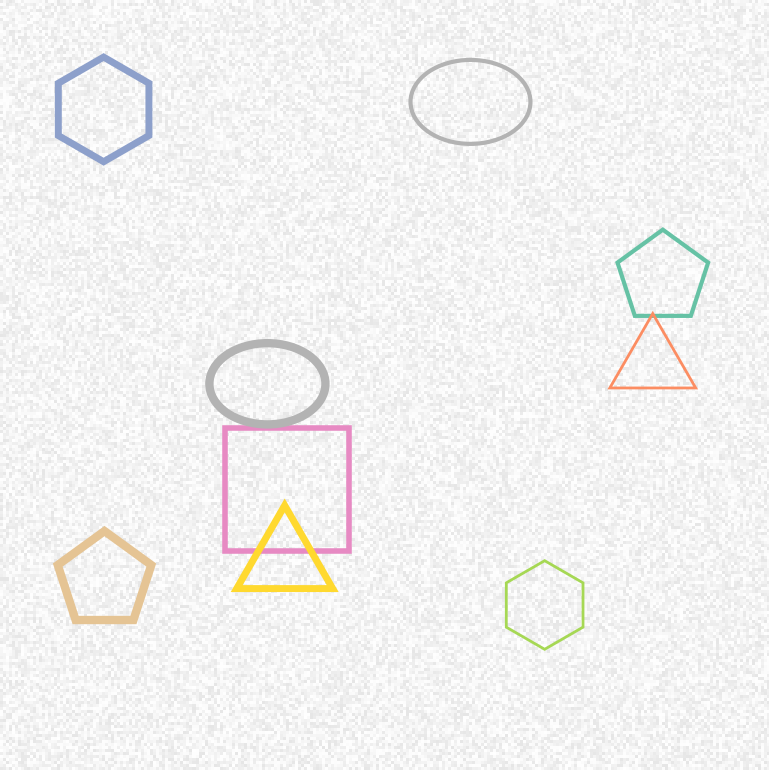[{"shape": "pentagon", "thickness": 1.5, "radius": 0.31, "center": [0.861, 0.64]}, {"shape": "triangle", "thickness": 1, "radius": 0.32, "center": [0.848, 0.528]}, {"shape": "hexagon", "thickness": 2.5, "radius": 0.34, "center": [0.135, 0.858]}, {"shape": "square", "thickness": 2, "radius": 0.4, "center": [0.372, 0.364]}, {"shape": "hexagon", "thickness": 1, "radius": 0.29, "center": [0.707, 0.214]}, {"shape": "triangle", "thickness": 2.5, "radius": 0.36, "center": [0.37, 0.272]}, {"shape": "pentagon", "thickness": 3, "radius": 0.32, "center": [0.136, 0.246]}, {"shape": "oval", "thickness": 3, "radius": 0.38, "center": [0.347, 0.502]}, {"shape": "oval", "thickness": 1.5, "radius": 0.39, "center": [0.611, 0.868]}]